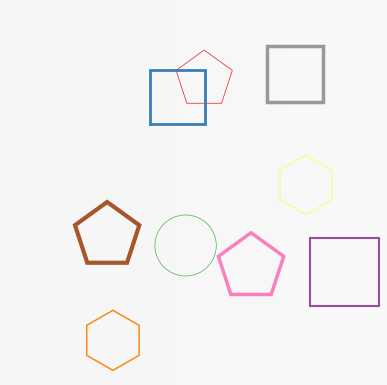[{"shape": "pentagon", "thickness": 0.5, "radius": 0.38, "center": [0.527, 0.794]}, {"shape": "square", "thickness": 2, "radius": 0.35, "center": [0.458, 0.747]}, {"shape": "circle", "thickness": 0.5, "radius": 0.4, "center": [0.479, 0.362]}, {"shape": "square", "thickness": 1.5, "radius": 0.44, "center": [0.889, 0.294]}, {"shape": "hexagon", "thickness": 1, "radius": 0.39, "center": [0.291, 0.116]}, {"shape": "hexagon", "thickness": 0.5, "radius": 0.39, "center": [0.79, 0.52]}, {"shape": "pentagon", "thickness": 3, "radius": 0.44, "center": [0.277, 0.388]}, {"shape": "pentagon", "thickness": 2.5, "radius": 0.44, "center": [0.648, 0.307]}, {"shape": "square", "thickness": 2.5, "radius": 0.36, "center": [0.761, 0.808]}]